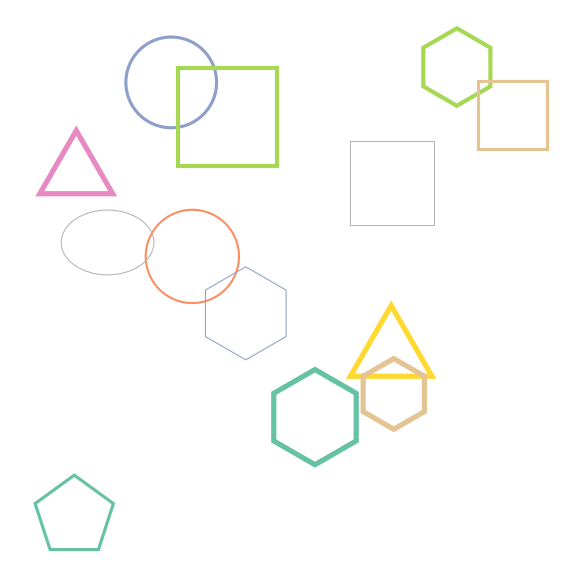[{"shape": "hexagon", "thickness": 2.5, "radius": 0.41, "center": [0.545, 0.277]}, {"shape": "pentagon", "thickness": 1.5, "radius": 0.36, "center": [0.129, 0.105]}, {"shape": "circle", "thickness": 1, "radius": 0.4, "center": [0.333, 0.555]}, {"shape": "hexagon", "thickness": 0.5, "radius": 0.4, "center": [0.426, 0.457]}, {"shape": "circle", "thickness": 1.5, "radius": 0.39, "center": [0.296, 0.856]}, {"shape": "triangle", "thickness": 2.5, "radius": 0.36, "center": [0.132, 0.7]}, {"shape": "square", "thickness": 2, "radius": 0.43, "center": [0.394, 0.797]}, {"shape": "hexagon", "thickness": 2, "radius": 0.34, "center": [0.791, 0.883]}, {"shape": "triangle", "thickness": 2.5, "radius": 0.41, "center": [0.677, 0.388]}, {"shape": "square", "thickness": 1.5, "radius": 0.3, "center": [0.888, 0.8]}, {"shape": "hexagon", "thickness": 2.5, "radius": 0.31, "center": [0.682, 0.317]}, {"shape": "oval", "thickness": 0.5, "radius": 0.4, "center": [0.186, 0.579]}, {"shape": "square", "thickness": 0.5, "radius": 0.36, "center": [0.678, 0.682]}]